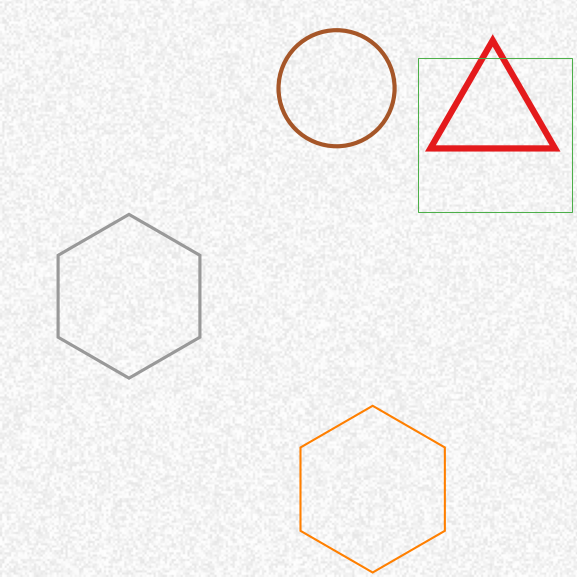[{"shape": "triangle", "thickness": 3, "radius": 0.62, "center": [0.853, 0.804]}, {"shape": "square", "thickness": 0.5, "radius": 0.67, "center": [0.858, 0.766]}, {"shape": "hexagon", "thickness": 1, "radius": 0.72, "center": [0.645, 0.152]}, {"shape": "circle", "thickness": 2, "radius": 0.5, "center": [0.583, 0.846]}, {"shape": "hexagon", "thickness": 1.5, "radius": 0.71, "center": [0.223, 0.486]}]